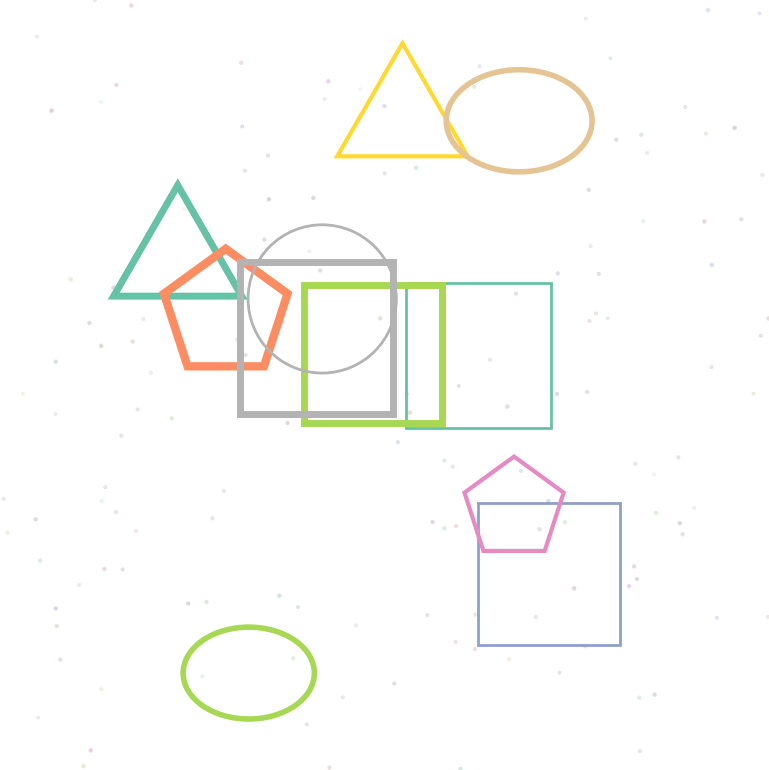[{"shape": "triangle", "thickness": 2.5, "radius": 0.48, "center": [0.231, 0.663]}, {"shape": "square", "thickness": 1, "radius": 0.47, "center": [0.621, 0.539]}, {"shape": "pentagon", "thickness": 3, "radius": 0.42, "center": [0.293, 0.593]}, {"shape": "square", "thickness": 1, "radius": 0.46, "center": [0.713, 0.254]}, {"shape": "pentagon", "thickness": 1.5, "radius": 0.34, "center": [0.668, 0.339]}, {"shape": "oval", "thickness": 2, "radius": 0.43, "center": [0.323, 0.126]}, {"shape": "square", "thickness": 2.5, "radius": 0.45, "center": [0.485, 0.54]}, {"shape": "triangle", "thickness": 1.5, "radius": 0.49, "center": [0.523, 0.846]}, {"shape": "oval", "thickness": 2, "radius": 0.47, "center": [0.674, 0.843]}, {"shape": "circle", "thickness": 1, "radius": 0.48, "center": [0.418, 0.612]}, {"shape": "square", "thickness": 2.5, "radius": 0.49, "center": [0.411, 0.561]}]